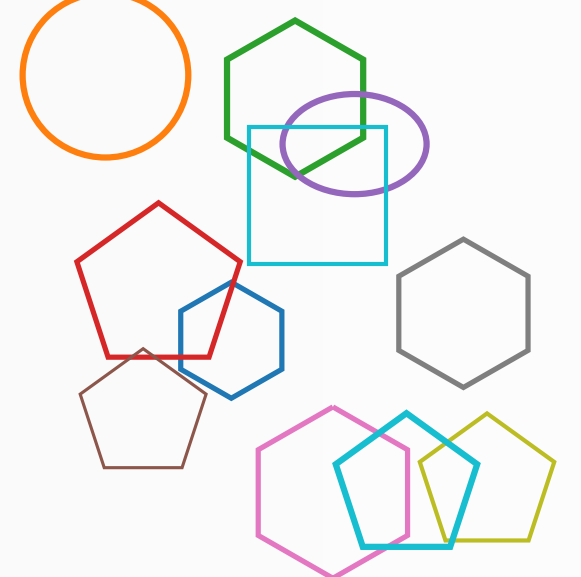[{"shape": "hexagon", "thickness": 2.5, "radius": 0.5, "center": [0.398, 0.41]}, {"shape": "circle", "thickness": 3, "radius": 0.71, "center": [0.181, 0.869]}, {"shape": "hexagon", "thickness": 3, "radius": 0.68, "center": [0.508, 0.828]}, {"shape": "pentagon", "thickness": 2.5, "radius": 0.74, "center": [0.273, 0.5]}, {"shape": "oval", "thickness": 3, "radius": 0.62, "center": [0.61, 0.75]}, {"shape": "pentagon", "thickness": 1.5, "radius": 0.57, "center": [0.246, 0.281]}, {"shape": "hexagon", "thickness": 2.5, "radius": 0.74, "center": [0.573, 0.146]}, {"shape": "hexagon", "thickness": 2.5, "radius": 0.64, "center": [0.797, 0.457]}, {"shape": "pentagon", "thickness": 2, "radius": 0.61, "center": [0.838, 0.162]}, {"shape": "pentagon", "thickness": 3, "radius": 0.64, "center": [0.699, 0.156]}, {"shape": "square", "thickness": 2, "radius": 0.59, "center": [0.547, 0.661]}]